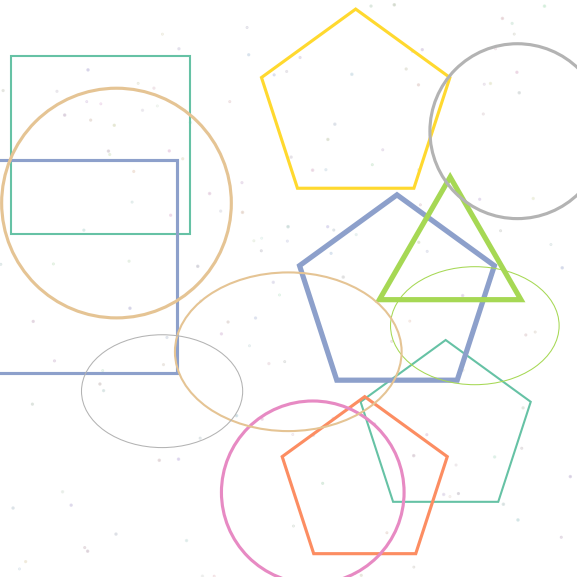[{"shape": "pentagon", "thickness": 1, "radius": 0.77, "center": [0.772, 0.255]}, {"shape": "square", "thickness": 1, "radius": 0.77, "center": [0.174, 0.748]}, {"shape": "pentagon", "thickness": 1.5, "radius": 0.75, "center": [0.632, 0.162]}, {"shape": "square", "thickness": 1.5, "radius": 0.92, "center": [0.122, 0.537]}, {"shape": "pentagon", "thickness": 2.5, "radius": 0.89, "center": [0.687, 0.484]}, {"shape": "circle", "thickness": 1.5, "radius": 0.79, "center": [0.542, 0.147]}, {"shape": "triangle", "thickness": 2.5, "radius": 0.71, "center": [0.779, 0.551]}, {"shape": "oval", "thickness": 0.5, "radius": 0.73, "center": [0.822, 0.435]}, {"shape": "pentagon", "thickness": 1.5, "radius": 0.86, "center": [0.616, 0.812]}, {"shape": "oval", "thickness": 1, "radius": 0.98, "center": [0.499, 0.39]}, {"shape": "circle", "thickness": 1.5, "radius": 0.99, "center": [0.202, 0.648]}, {"shape": "oval", "thickness": 0.5, "radius": 0.7, "center": [0.281, 0.322]}, {"shape": "circle", "thickness": 1.5, "radius": 0.76, "center": [0.896, 0.772]}]